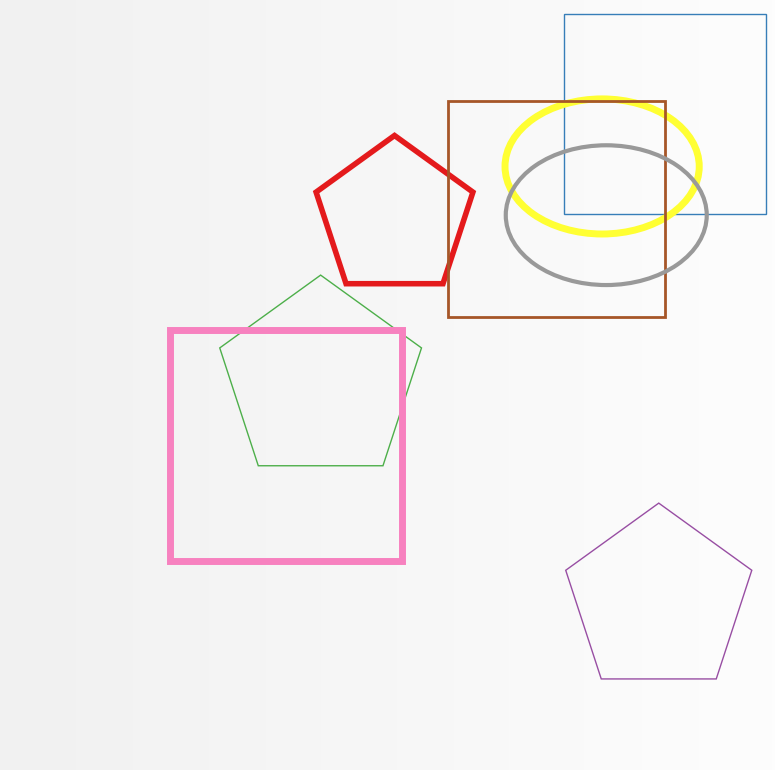[{"shape": "pentagon", "thickness": 2, "radius": 0.53, "center": [0.509, 0.718]}, {"shape": "square", "thickness": 0.5, "radius": 0.65, "center": [0.858, 0.852]}, {"shape": "pentagon", "thickness": 0.5, "radius": 0.68, "center": [0.414, 0.506]}, {"shape": "pentagon", "thickness": 0.5, "radius": 0.63, "center": [0.85, 0.22]}, {"shape": "oval", "thickness": 2.5, "radius": 0.63, "center": [0.777, 0.784]}, {"shape": "square", "thickness": 1, "radius": 0.7, "center": [0.718, 0.728]}, {"shape": "square", "thickness": 2.5, "radius": 0.75, "center": [0.369, 0.422]}, {"shape": "oval", "thickness": 1.5, "radius": 0.65, "center": [0.782, 0.721]}]